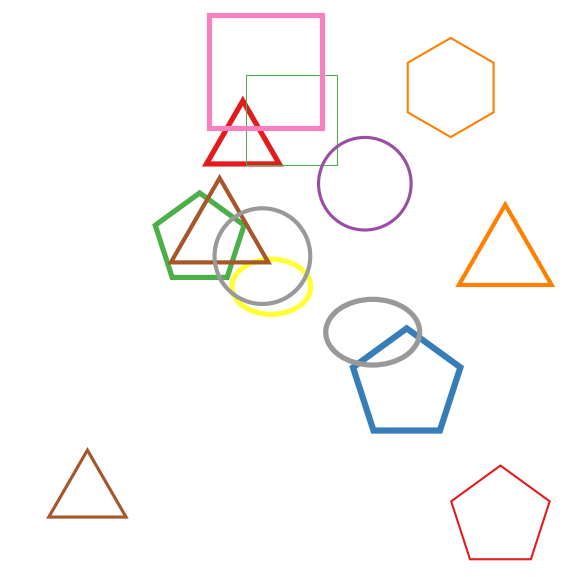[{"shape": "pentagon", "thickness": 1, "radius": 0.45, "center": [0.867, 0.103]}, {"shape": "triangle", "thickness": 2.5, "radius": 0.36, "center": [0.421, 0.752]}, {"shape": "pentagon", "thickness": 3, "radius": 0.49, "center": [0.704, 0.333]}, {"shape": "square", "thickness": 0.5, "radius": 0.39, "center": [0.505, 0.792]}, {"shape": "pentagon", "thickness": 2.5, "radius": 0.4, "center": [0.346, 0.584]}, {"shape": "circle", "thickness": 1.5, "radius": 0.4, "center": [0.632, 0.681]}, {"shape": "triangle", "thickness": 2, "radius": 0.46, "center": [0.875, 0.552]}, {"shape": "hexagon", "thickness": 1, "radius": 0.43, "center": [0.78, 0.848]}, {"shape": "oval", "thickness": 2.5, "radius": 0.34, "center": [0.47, 0.503]}, {"shape": "triangle", "thickness": 1.5, "radius": 0.39, "center": [0.151, 0.142]}, {"shape": "triangle", "thickness": 2, "radius": 0.49, "center": [0.38, 0.593]}, {"shape": "square", "thickness": 2.5, "radius": 0.49, "center": [0.46, 0.876]}, {"shape": "circle", "thickness": 2, "radius": 0.41, "center": [0.454, 0.556]}, {"shape": "oval", "thickness": 2.5, "radius": 0.41, "center": [0.645, 0.424]}]